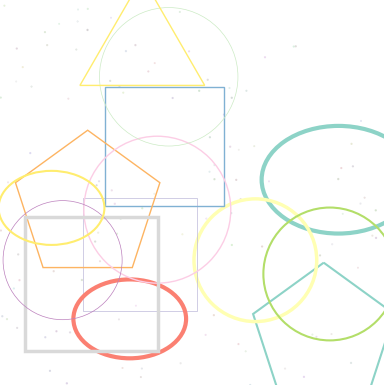[{"shape": "pentagon", "thickness": 1.5, "radius": 0.96, "center": [0.841, 0.125]}, {"shape": "oval", "thickness": 3, "radius": 1.0, "center": [0.879, 0.533]}, {"shape": "circle", "thickness": 2.5, "radius": 0.8, "center": [0.663, 0.324]}, {"shape": "square", "thickness": 0.5, "radius": 0.73, "center": [0.364, 0.34]}, {"shape": "oval", "thickness": 3, "radius": 0.73, "center": [0.337, 0.172]}, {"shape": "square", "thickness": 1, "radius": 0.77, "center": [0.428, 0.619]}, {"shape": "pentagon", "thickness": 1, "radius": 0.99, "center": [0.228, 0.465]}, {"shape": "circle", "thickness": 1.5, "radius": 0.86, "center": [0.857, 0.288]}, {"shape": "circle", "thickness": 1, "radius": 0.95, "center": [0.409, 0.455]}, {"shape": "square", "thickness": 2.5, "radius": 0.87, "center": [0.237, 0.263]}, {"shape": "circle", "thickness": 0.5, "radius": 0.77, "center": [0.163, 0.324]}, {"shape": "circle", "thickness": 0.5, "radius": 0.9, "center": [0.438, 0.801]}, {"shape": "oval", "thickness": 1.5, "radius": 0.69, "center": [0.134, 0.46]}, {"shape": "triangle", "thickness": 1, "radius": 0.94, "center": [0.37, 0.872]}]